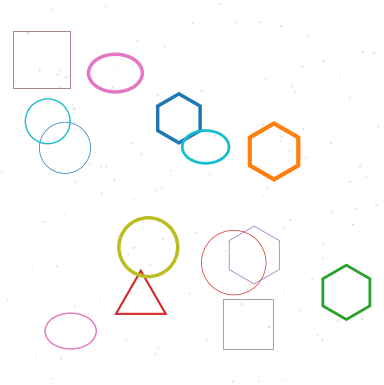[{"shape": "circle", "thickness": 0.5, "radius": 0.33, "center": [0.169, 0.616]}, {"shape": "hexagon", "thickness": 2.5, "radius": 0.32, "center": [0.465, 0.693]}, {"shape": "hexagon", "thickness": 3, "radius": 0.36, "center": [0.712, 0.607]}, {"shape": "hexagon", "thickness": 2, "radius": 0.35, "center": [0.9, 0.241]}, {"shape": "circle", "thickness": 0.5, "radius": 0.42, "center": [0.607, 0.318]}, {"shape": "triangle", "thickness": 1.5, "radius": 0.37, "center": [0.366, 0.222]}, {"shape": "hexagon", "thickness": 0.5, "radius": 0.38, "center": [0.66, 0.338]}, {"shape": "square", "thickness": 0.5, "radius": 0.37, "center": [0.108, 0.845]}, {"shape": "oval", "thickness": 2.5, "radius": 0.35, "center": [0.3, 0.81]}, {"shape": "oval", "thickness": 1, "radius": 0.33, "center": [0.184, 0.14]}, {"shape": "square", "thickness": 0.5, "radius": 0.33, "center": [0.644, 0.158]}, {"shape": "circle", "thickness": 2.5, "radius": 0.38, "center": [0.385, 0.358]}, {"shape": "oval", "thickness": 2, "radius": 0.3, "center": [0.534, 0.618]}, {"shape": "circle", "thickness": 1, "radius": 0.29, "center": [0.124, 0.685]}]